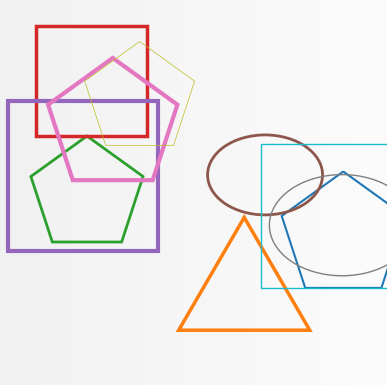[{"shape": "pentagon", "thickness": 1.5, "radius": 0.84, "center": [0.886, 0.387]}, {"shape": "triangle", "thickness": 2.5, "radius": 0.98, "center": [0.63, 0.24]}, {"shape": "pentagon", "thickness": 2, "radius": 0.76, "center": [0.224, 0.495]}, {"shape": "square", "thickness": 2.5, "radius": 0.72, "center": [0.236, 0.789]}, {"shape": "square", "thickness": 3, "radius": 0.97, "center": [0.214, 0.544]}, {"shape": "oval", "thickness": 2, "radius": 0.74, "center": [0.684, 0.546]}, {"shape": "pentagon", "thickness": 3, "radius": 0.88, "center": [0.291, 0.674]}, {"shape": "oval", "thickness": 1, "radius": 0.94, "center": [0.883, 0.415]}, {"shape": "pentagon", "thickness": 0.5, "radius": 0.75, "center": [0.36, 0.743]}, {"shape": "square", "thickness": 1, "radius": 0.93, "center": [0.861, 0.438]}]